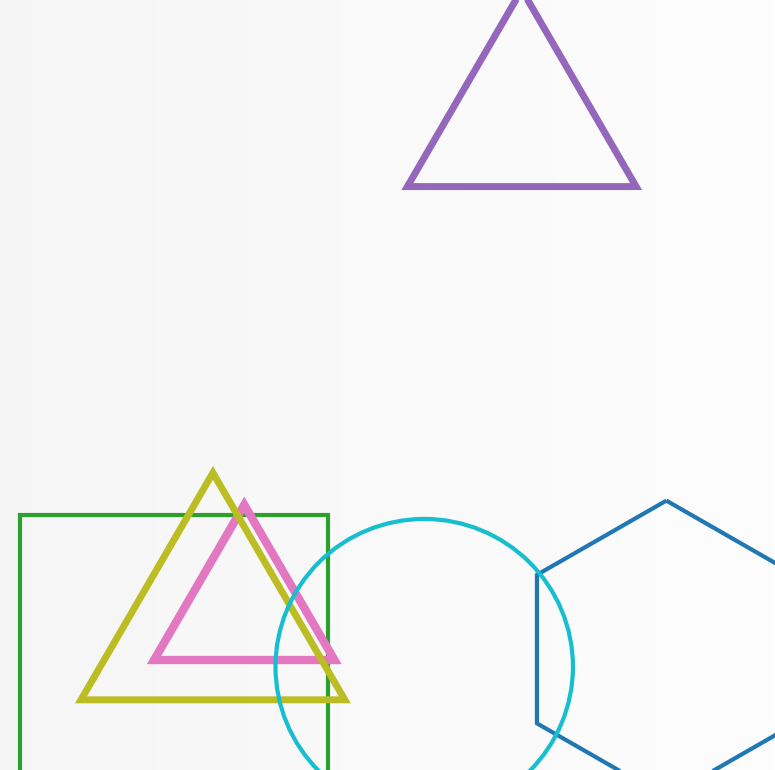[{"shape": "hexagon", "thickness": 1.5, "radius": 0.96, "center": [0.86, 0.157]}, {"shape": "square", "thickness": 1.5, "radius": 0.99, "center": [0.225, 0.132]}, {"shape": "triangle", "thickness": 2.5, "radius": 0.85, "center": [0.673, 0.843]}, {"shape": "triangle", "thickness": 3, "radius": 0.67, "center": [0.315, 0.21]}, {"shape": "triangle", "thickness": 2.5, "radius": 0.98, "center": [0.275, 0.189]}, {"shape": "circle", "thickness": 1.5, "radius": 0.96, "center": [0.547, 0.134]}]